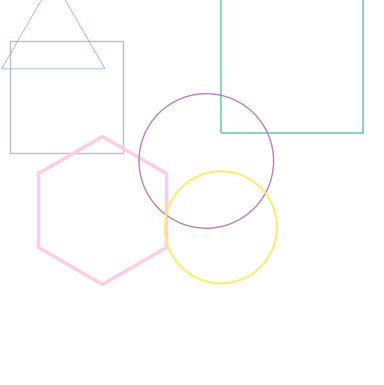[{"shape": "square", "thickness": 1.5, "radius": 0.92, "center": [0.757, 0.84]}, {"shape": "square", "thickness": 1, "radius": 0.73, "center": [0.173, 0.748]}, {"shape": "triangle", "thickness": 0.5, "radius": 0.77, "center": [0.138, 0.899]}, {"shape": "hexagon", "thickness": 2.5, "radius": 0.96, "center": [0.266, 0.453]}, {"shape": "circle", "thickness": 1, "radius": 0.87, "center": [0.536, 0.582]}, {"shape": "circle", "thickness": 1.5, "radius": 0.73, "center": [0.574, 0.41]}]